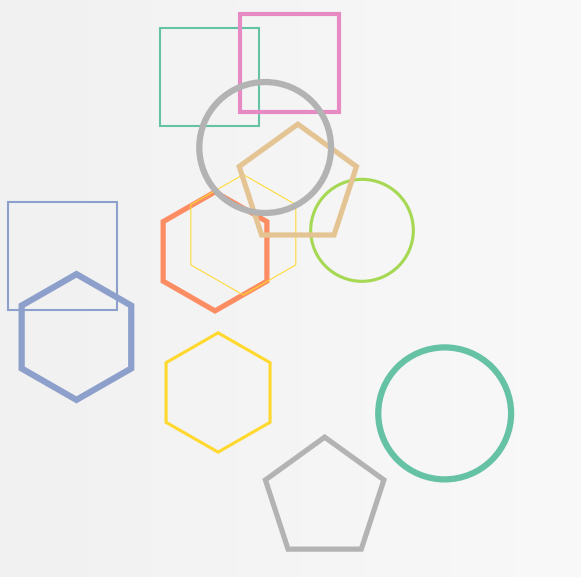[{"shape": "circle", "thickness": 3, "radius": 0.57, "center": [0.765, 0.283]}, {"shape": "square", "thickness": 1, "radius": 0.43, "center": [0.361, 0.866]}, {"shape": "hexagon", "thickness": 2.5, "radius": 0.52, "center": [0.37, 0.564]}, {"shape": "square", "thickness": 1, "radius": 0.47, "center": [0.107, 0.555]}, {"shape": "hexagon", "thickness": 3, "radius": 0.54, "center": [0.132, 0.416]}, {"shape": "square", "thickness": 2, "radius": 0.42, "center": [0.498, 0.891]}, {"shape": "circle", "thickness": 1.5, "radius": 0.44, "center": [0.623, 0.6]}, {"shape": "hexagon", "thickness": 1.5, "radius": 0.52, "center": [0.375, 0.32]}, {"shape": "hexagon", "thickness": 0.5, "radius": 0.52, "center": [0.419, 0.593]}, {"shape": "pentagon", "thickness": 2.5, "radius": 0.53, "center": [0.512, 0.678]}, {"shape": "pentagon", "thickness": 2.5, "radius": 0.54, "center": [0.559, 0.135]}, {"shape": "circle", "thickness": 3, "radius": 0.57, "center": [0.456, 0.744]}]